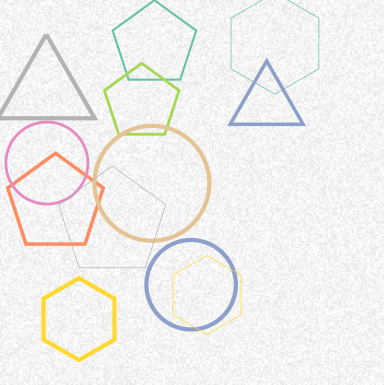[{"shape": "pentagon", "thickness": 1.5, "radius": 0.57, "center": [0.401, 0.885]}, {"shape": "hexagon", "thickness": 0.5, "radius": 0.66, "center": [0.714, 0.887]}, {"shape": "pentagon", "thickness": 2.5, "radius": 0.65, "center": [0.144, 0.471]}, {"shape": "circle", "thickness": 3, "radius": 0.58, "center": [0.496, 0.26]}, {"shape": "triangle", "thickness": 2.5, "radius": 0.55, "center": [0.693, 0.732]}, {"shape": "circle", "thickness": 2, "radius": 0.53, "center": [0.122, 0.576]}, {"shape": "pentagon", "thickness": 2, "radius": 0.51, "center": [0.368, 0.734]}, {"shape": "hexagon", "thickness": 0.5, "radius": 0.51, "center": [0.538, 0.234]}, {"shape": "hexagon", "thickness": 3, "radius": 0.53, "center": [0.205, 0.171]}, {"shape": "circle", "thickness": 3, "radius": 0.75, "center": [0.395, 0.524]}, {"shape": "triangle", "thickness": 3, "radius": 0.73, "center": [0.12, 0.765]}, {"shape": "pentagon", "thickness": 0.5, "radius": 0.73, "center": [0.291, 0.423]}]